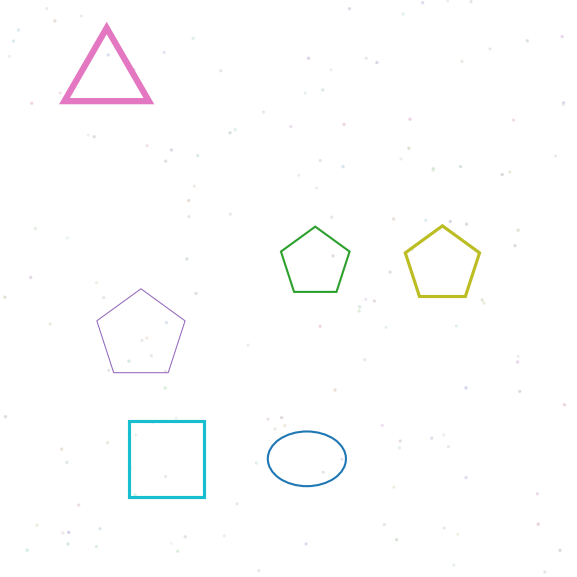[{"shape": "oval", "thickness": 1, "radius": 0.34, "center": [0.531, 0.205]}, {"shape": "pentagon", "thickness": 1, "radius": 0.31, "center": [0.546, 0.544]}, {"shape": "pentagon", "thickness": 0.5, "radius": 0.4, "center": [0.244, 0.419]}, {"shape": "triangle", "thickness": 3, "radius": 0.42, "center": [0.185, 0.866]}, {"shape": "pentagon", "thickness": 1.5, "radius": 0.34, "center": [0.766, 0.54]}, {"shape": "square", "thickness": 1.5, "radius": 0.33, "center": [0.288, 0.204]}]